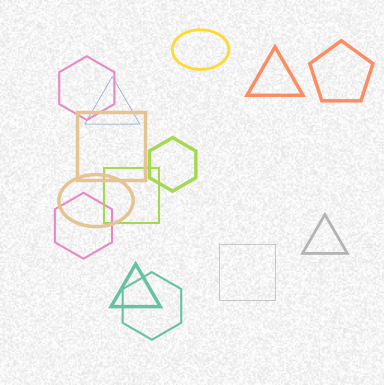[{"shape": "triangle", "thickness": 2.5, "radius": 0.37, "center": [0.352, 0.24]}, {"shape": "hexagon", "thickness": 1.5, "radius": 0.44, "center": [0.395, 0.205]}, {"shape": "triangle", "thickness": 2.5, "radius": 0.42, "center": [0.714, 0.794]}, {"shape": "pentagon", "thickness": 2.5, "radius": 0.43, "center": [0.887, 0.808]}, {"shape": "triangle", "thickness": 0.5, "radius": 0.41, "center": [0.292, 0.719]}, {"shape": "hexagon", "thickness": 1.5, "radius": 0.41, "center": [0.225, 0.771]}, {"shape": "hexagon", "thickness": 1.5, "radius": 0.43, "center": [0.217, 0.414]}, {"shape": "hexagon", "thickness": 2.5, "radius": 0.35, "center": [0.449, 0.573]}, {"shape": "square", "thickness": 1.5, "radius": 0.36, "center": [0.342, 0.491]}, {"shape": "oval", "thickness": 2, "radius": 0.37, "center": [0.521, 0.871]}, {"shape": "oval", "thickness": 2.5, "radius": 0.48, "center": [0.249, 0.479]}, {"shape": "square", "thickness": 2.5, "radius": 0.44, "center": [0.289, 0.622]}, {"shape": "square", "thickness": 0.5, "radius": 0.36, "center": [0.643, 0.294]}, {"shape": "triangle", "thickness": 2, "radius": 0.34, "center": [0.844, 0.375]}]